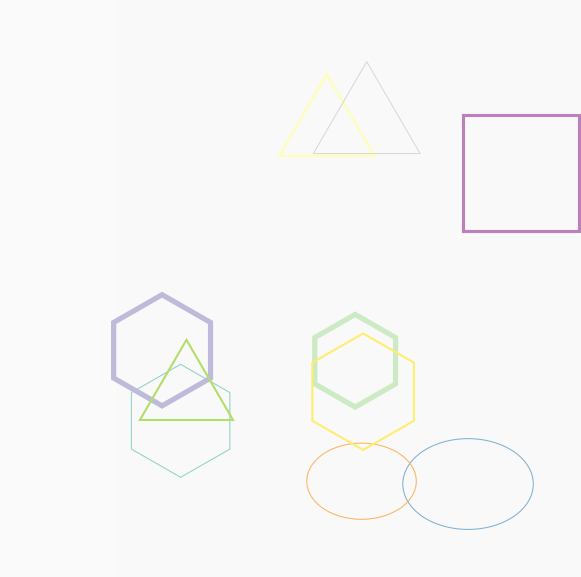[{"shape": "hexagon", "thickness": 0.5, "radius": 0.49, "center": [0.311, 0.27]}, {"shape": "triangle", "thickness": 1, "radius": 0.47, "center": [0.562, 0.776]}, {"shape": "hexagon", "thickness": 2.5, "radius": 0.48, "center": [0.279, 0.393]}, {"shape": "oval", "thickness": 0.5, "radius": 0.56, "center": [0.805, 0.161]}, {"shape": "oval", "thickness": 0.5, "radius": 0.47, "center": [0.622, 0.166]}, {"shape": "triangle", "thickness": 1, "radius": 0.46, "center": [0.321, 0.318]}, {"shape": "triangle", "thickness": 0.5, "radius": 0.53, "center": [0.631, 0.786]}, {"shape": "square", "thickness": 1.5, "radius": 0.5, "center": [0.896, 0.699]}, {"shape": "hexagon", "thickness": 2.5, "radius": 0.4, "center": [0.611, 0.374]}, {"shape": "hexagon", "thickness": 1, "radius": 0.5, "center": [0.625, 0.321]}]